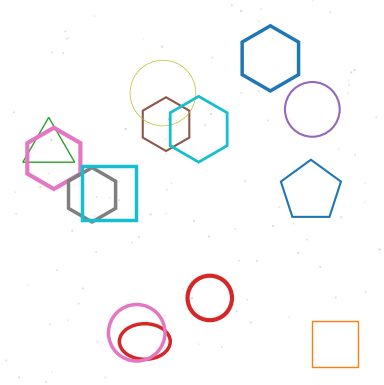[{"shape": "pentagon", "thickness": 1.5, "radius": 0.41, "center": [0.808, 0.503]}, {"shape": "hexagon", "thickness": 2.5, "radius": 0.42, "center": [0.702, 0.848]}, {"shape": "square", "thickness": 1, "radius": 0.3, "center": [0.869, 0.107]}, {"shape": "triangle", "thickness": 1, "radius": 0.39, "center": [0.127, 0.618]}, {"shape": "oval", "thickness": 2.5, "radius": 0.33, "center": [0.376, 0.113]}, {"shape": "circle", "thickness": 3, "radius": 0.29, "center": [0.545, 0.226]}, {"shape": "circle", "thickness": 1.5, "radius": 0.36, "center": [0.811, 0.716]}, {"shape": "hexagon", "thickness": 1.5, "radius": 0.35, "center": [0.431, 0.678]}, {"shape": "hexagon", "thickness": 3, "radius": 0.4, "center": [0.14, 0.589]}, {"shape": "circle", "thickness": 2.5, "radius": 0.37, "center": [0.355, 0.136]}, {"shape": "hexagon", "thickness": 2.5, "radius": 0.35, "center": [0.239, 0.494]}, {"shape": "circle", "thickness": 0.5, "radius": 0.43, "center": [0.423, 0.758]}, {"shape": "square", "thickness": 2.5, "radius": 0.35, "center": [0.283, 0.5]}, {"shape": "hexagon", "thickness": 2, "radius": 0.43, "center": [0.516, 0.664]}]